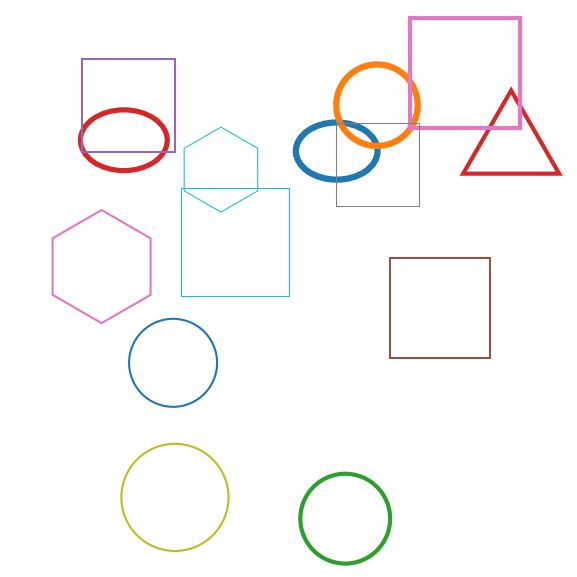[{"shape": "oval", "thickness": 3, "radius": 0.35, "center": [0.583, 0.738]}, {"shape": "circle", "thickness": 1, "radius": 0.38, "center": [0.3, 0.371]}, {"shape": "circle", "thickness": 3, "radius": 0.35, "center": [0.653, 0.817]}, {"shape": "circle", "thickness": 2, "radius": 0.39, "center": [0.598, 0.101]}, {"shape": "oval", "thickness": 2.5, "radius": 0.38, "center": [0.214, 0.756]}, {"shape": "triangle", "thickness": 2, "radius": 0.48, "center": [0.885, 0.746]}, {"shape": "square", "thickness": 1, "radius": 0.4, "center": [0.223, 0.816]}, {"shape": "square", "thickness": 1, "radius": 0.43, "center": [0.762, 0.466]}, {"shape": "square", "thickness": 2, "radius": 0.48, "center": [0.805, 0.872]}, {"shape": "hexagon", "thickness": 1, "radius": 0.49, "center": [0.176, 0.538]}, {"shape": "square", "thickness": 0.5, "radius": 0.36, "center": [0.654, 0.714]}, {"shape": "circle", "thickness": 1, "radius": 0.46, "center": [0.303, 0.138]}, {"shape": "hexagon", "thickness": 0.5, "radius": 0.37, "center": [0.383, 0.705]}, {"shape": "square", "thickness": 0.5, "radius": 0.47, "center": [0.407, 0.58]}]